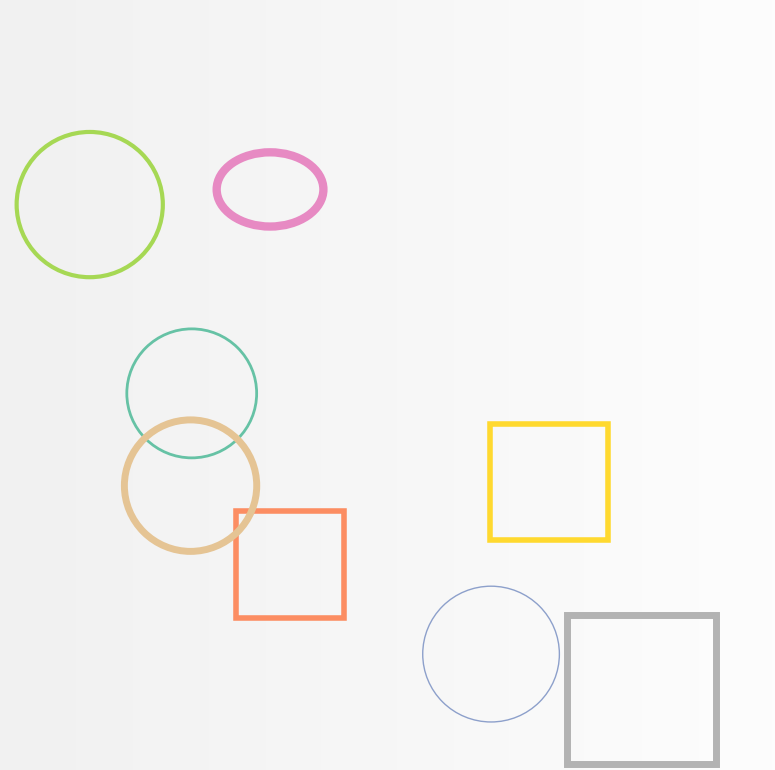[{"shape": "circle", "thickness": 1, "radius": 0.42, "center": [0.247, 0.489]}, {"shape": "square", "thickness": 2, "radius": 0.35, "center": [0.374, 0.267]}, {"shape": "circle", "thickness": 0.5, "radius": 0.44, "center": [0.634, 0.151]}, {"shape": "oval", "thickness": 3, "radius": 0.34, "center": [0.348, 0.754]}, {"shape": "circle", "thickness": 1.5, "radius": 0.47, "center": [0.116, 0.734]}, {"shape": "square", "thickness": 2, "radius": 0.38, "center": [0.709, 0.374]}, {"shape": "circle", "thickness": 2.5, "radius": 0.43, "center": [0.246, 0.369]}, {"shape": "square", "thickness": 2.5, "radius": 0.48, "center": [0.828, 0.104]}]